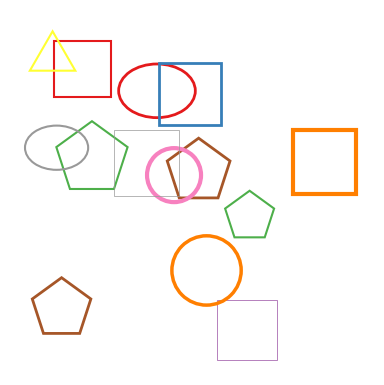[{"shape": "oval", "thickness": 2, "radius": 0.5, "center": [0.408, 0.764]}, {"shape": "square", "thickness": 1.5, "radius": 0.37, "center": [0.214, 0.821]}, {"shape": "square", "thickness": 2, "radius": 0.4, "center": [0.495, 0.755]}, {"shape": "pentagon", "thickness": 1.5, "radius": 0.49, "center": [0.239, 0.588]}, {"shape": "pentagon", "thickness": 1.5, "radius": 0.33, "center": [0.648, 0.438]}, {"shape": "square", "thickness": 0.5, "radius": 0.39, "center": [0.641, 0.142]}, {"shape": "circle", "thickness": 2.5, "radius": 0.45, "center": [0.536, 0.298]}, {"shape": "square", "thickness": 3, "radius": 0.41, "center": [0.843, 0.58]}, {"shape": "triangle", "thickness": 1.5, "radius": 0.34, "center": [0.137, 0.85]}, {"shape": "pentagon", "thickness": 2, "radius": 0.4, "center": [0.16, 0.199]}, {"shape": "pentagon", "thickness": 2, "radius": 0.43, "center": [0.516, 0.555]}, {"shape": "circle", "thickness": 3, "radius": 0.35, "center": [0.452, 0.545]}, {"shape": "square", "thickness": 0.5, "radius": 0.42, "center": [0.38, 0.576]}, {"shape": "oval", "thickness": 1.5, "radius": 0.41, "center": [0.147, 0.616]}]